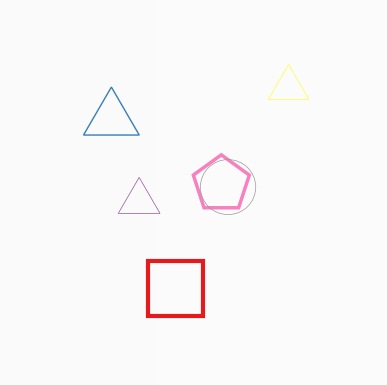[{"shape": "square", "thickness": 3, "radius": 0.36, "center": [0.454, 0.25]}, {"shape": "triangle", "thickness": 1, "radius": 0.42, "center": [0.287, 0.691]}, {"shape": "triangle", "thickness": 0.5, "radius": 0.31, "center": [0.359, 0.477]}, {"shape": "triangle", "thickness": 0.5, "radius": 0.3, "center": [0.745, 0.772]}, {"shape": "pentagon", "thickness": 2.5, "radius": 0.38, "center": [0.571, 0.522]}, {"shape": "circle", "thickness": 0.5, "radius": 0.36, "center": [0.588, 0.514]}]